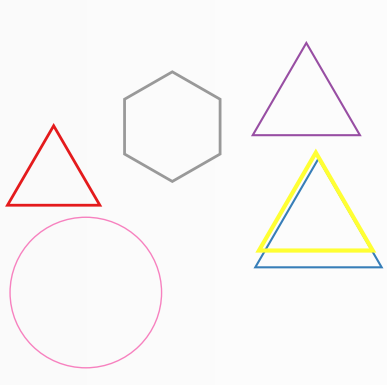[{"shape": "triangle", "thickness": 2, "radius": 0.69, "center": [0.138, 0.536]}, {"shape": "triangle", "thickness": 1.5, "radius": 0.94, "center": [0.822, 0.4]}, {"shape": "triangle", "thickness": 1.5, "radius": 0.8, "center": [0.791, 0.729]}, {"shape": "triangle", "thickness": 3, "radius": 0.85, "center": [0.815, 0.434]}, {"shape": "circle", "thickness": 1, "radius": 0.98, "center": [0.221, 0.24]}, {"shape": "hexagon", "thickness": 2, "radius": 0.71, "center": [0.445, 0.671]}]